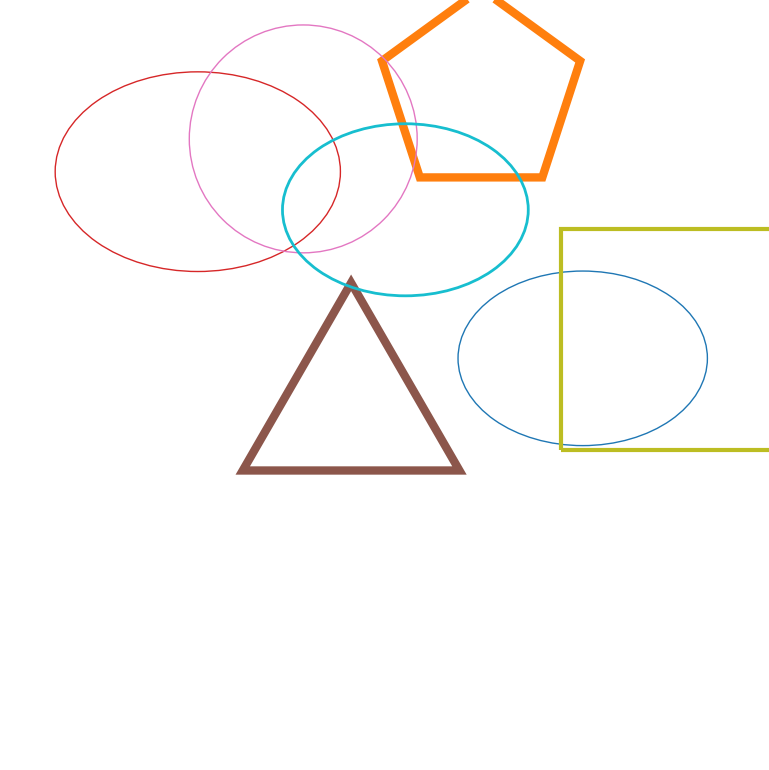[{"shape": "oval", "thickness": 0.5, "radius": 0.81, "center": [0.757, 0.535]}, {"shape": "pentagon", "thickness": 3, "radius": 0.68, "center": [0.625, 0.879]}, {"shape": "oval", "thickness": 0.5, "radius": 0.93, "center": [0.257, 0.777]}, {"shape": "triangle", "thickness": 3, "radius": 0.81, "center": [0.456, 0.47]}, {"shape": "circle", "thickness": 0.5, "radius": 0.74, "center": [0.394, 0.82]}, {"shape": "square", "thickness": 1.5, "radius": 0.72, "center": [0.873, 0.559]}, {"shape": "oval", "thickness": 1, "radius": 0.8, "center": [0.526, 0.728]}]